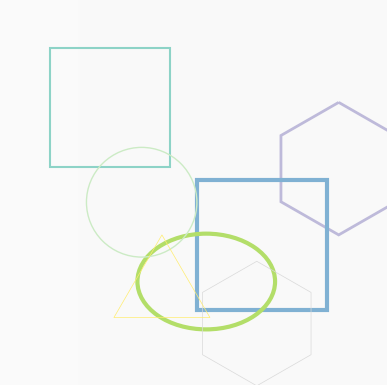[{"shape": "square", "thickness": 1.5, "radius": 0.77, "center": [0.284, 0.721]}, {"shape": "hexagon", "thickness": 2, "radius": 0.86, "center": [0.874, 0.562]}, {"shape": "square", "thickness": 3, "radius": 0.84, "center": [0.676, 0.365]}, {"shape": "oval", "thickness": 3, "radius": 0.89, "center": [0.532, 0.269]}, {"shape": "hexagon", "thickness": 0.5, "radius": 0.81, "center": [0.663, 0.16]}, {"shape": "circle", "thickness": 1, "radius": 0.71, "center": [0.366, 0.475]}, {"shape": "triangle", "thickness": 0.5, "radius": 0.72, "center": [0.418, 0.247]}]